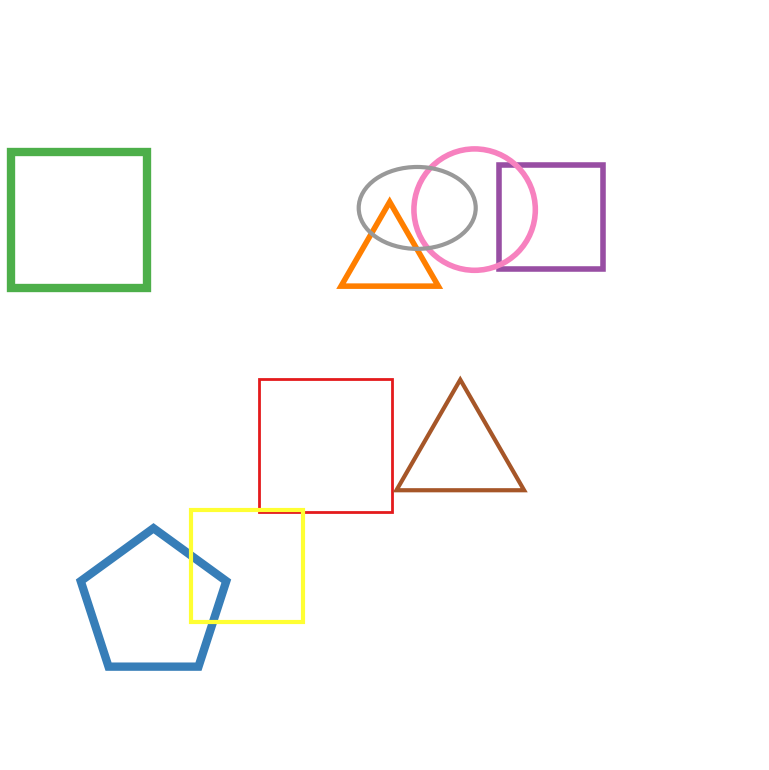[{"shape": "square", "thickness": 1, "radius": 0.43, "center": [0.423, 0.421]}, {"shape": "pentagon", "thickness": 3, "radius": 0.5, "center": [0.199, 0.215]}, {"shape": "square", "thickness": 3, "radius": 0.44, "center": [0.103, 0.714]}, {"shape": "square", "thickness": 2, "radius": 0.34, "center": [0.716, 0.718]}, {"shape": "triangle", "thickness": 2, "radius": 0.36, "center": [0.506, 0.665]}, {"shape": "square", "thickness": 1.5, "radius": 0.36, "center": [0.321, 0.265]}, {"shape": "triangle", "thickness": 1.5, "radius": 0.48, "center": [0.598, 0.411]}, {"shape": "circle", "thickness": 2, "radius": 0.39, "center": [0.616, 0.728]}, {"shape": "oval", "thickness": 1.5, "radius": 0.38, "center": [0.542, 0.73]}]